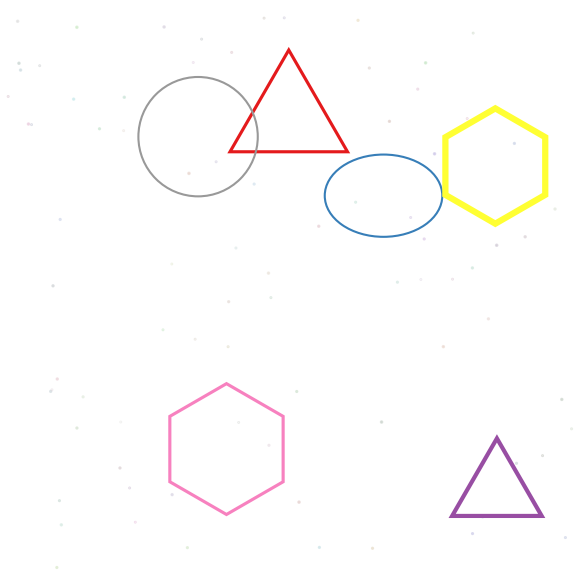[{"shape": "triangle", "thickness": 1.5, "radius": 0.59, "center": [0.5, 0.795]}, {"shape": "oval", "thickness": 1, "radius": 0.51, "center": [0.664, 0.66]}, {"shape": "triangle", "thickness": 2, "radius": 0.45, "center": [0.86, 0.15]}, {"shape": "hexagon", "thickness": 3, "radius": 0.5, "center": [0.858, 0.712]}, {"shape": "hexagon", "thickness": 1.5, "radius": 0.57, "center": [0.392, 0.222]}, {"shape": "circle", "thickness": 1, "radius": 0.52, "center": [0.343, 0.762]}]